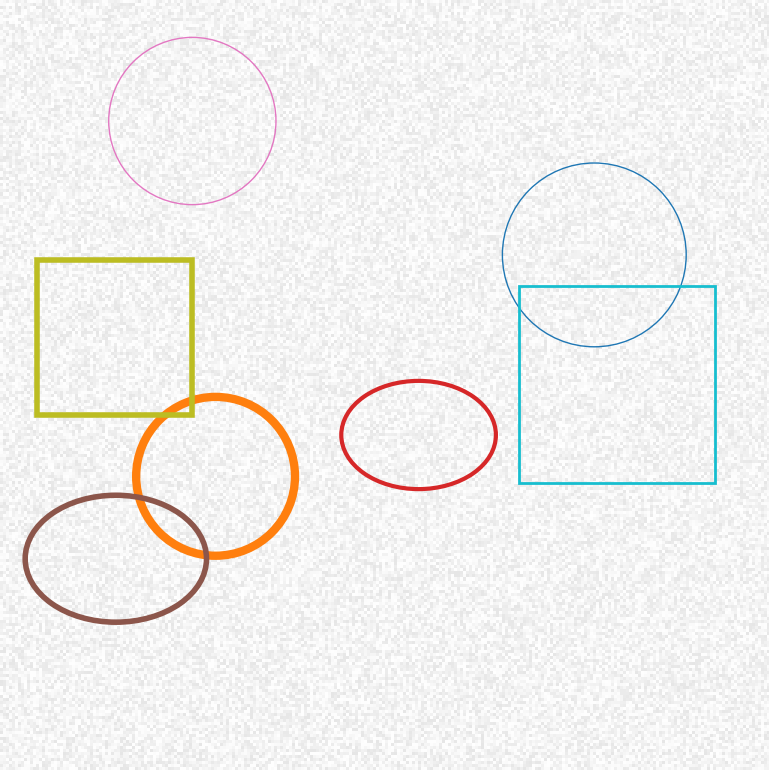[{"shape": "circle", "thickness": 0.5, "radius": 0.6, "center": [0.772, 0.669]}, {"shape": "circle", "thickness": 3, "radius": 0.52, "center": [0.28, 0.381]}, {"shape": "oval", "thickness": 1.5, "radius": 0.5, "center": [0.544, 0.435]}, {"shape": "oval", "thickness": 2, "radius": 0.59, "center": [0.15, 0.274]}, {"shape": "circle", "thickness": 0.5, "radius": 0.54, "center": [0.25, 0.843]}, {"shape": "square", "thickness": 2, "radius": 0.5, "center": [0.149, 0.561]}, {"shape": "square", "thickness": 1, "radius": 0.64, "center": [0.801, 0.5]}]